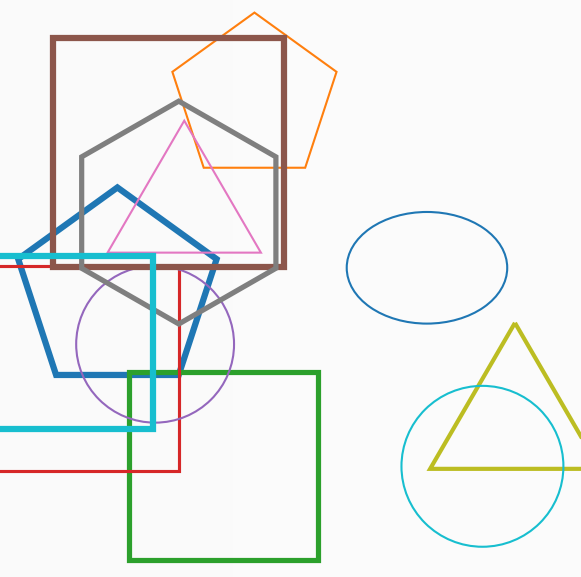[{"shape": "pentagon", "thickness": 3, "radius": 0.9, "center": [0.202, 0.495]}, {"shape": "oval", "thickness": 1, "radius": 0.69, "center": [0.735, 0.535]}, {"shape": "pentagon", "thickness": 1, "radius": 0.74, "center": [0.438, 0.829]}, {"shape": "square", "thickness": 2.5, "radius": 0.81, "center": [0.384, 0.192]}, {"shape": "square", "thickness": 1.5, "radius": 0.89, "center": [0.131, 0.361]}, {"shape": "circle", "thickness": 1, "radius": 0.68, "center": [0.267, 0.403]}, {"shape": "square", "thickness": 3, "radius": 0.99, "center": [0.29, 0.735]}, {"shape": "triangle", "thickness": 1, "radius": 0.76, "center": [0.317, 0.638]}, {"shape": "hexagon", "thickness": 2.5, "radius": 0.96, "center": [0.308, 0.631]}, {"shape": "triangle", "thickness": 2, "radius": 0.84, "center": [0.886, 0.272]}, {"shape": "square", "thickness": 3, "radius": 0.75, "center": [0.114, 0.406]}, {"shape": "circle", "thickness": 1, "radius": 0.7, "center": [0.83, 0.192]}]